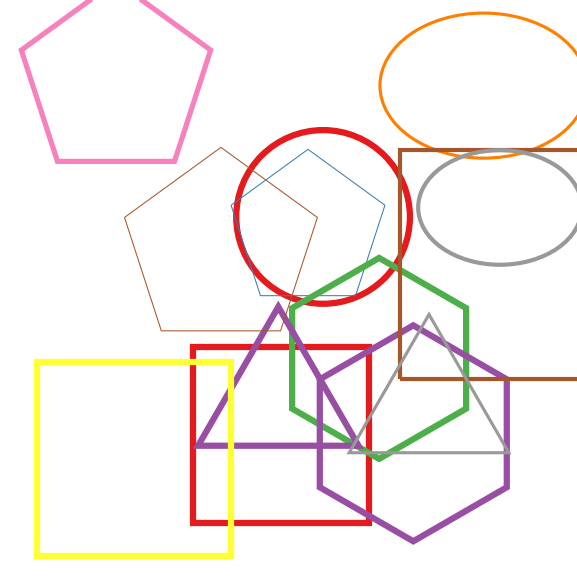[{"shape": "square", "thickness": 3, "radius": 0.76, "center": [0.487, 0.246]}, {"shape": "circle", "thickness": 3, "radius": 0.75, "center": [0.559, 0.624]}, {"shape": "pentagon", "thickness": 0.5, "radius": 0.7, "center": [0.533, 0.6]}, {"shape": "hexagon", "thickness": 3, "radius": 0.87, "center": [0.657, 0.379]}, {"shape": "triangle", "thickness": 3, "radius": 0.8, "center": [0.482, 0.307]}, {"shape": "hexagon", "thickness": 3, "radius": 0.93, "center": [0.716, 0.249]}, {"shape": "oval", "thickness": 1.5, "radius": 0.9, "center": [0.837, 0.851]}, {"shape": "square", "thickness": 3, "radius": 0.84, "center": [0.232, 0.204]}, {"shape": "pentagon", "thickness": 0.5, "radius": 0.88, "center": [0.383, 0.568]}, {"shape": "square", "thickness": 2, "radius": 0.99, "center": [0.891, 0.541]}, {"shape": "pentagon", "thickness": 2.5, "radius": 0.86, "center": [0.201, 0.859]}, {"shape": "oval", "thickness": 2, "radius": 0.71, "center": [0.866, 0.64]}, {"shape": "triangle", "thickness": 1.5, "radius": 0.8, "center": [0.743, 0.295]}]